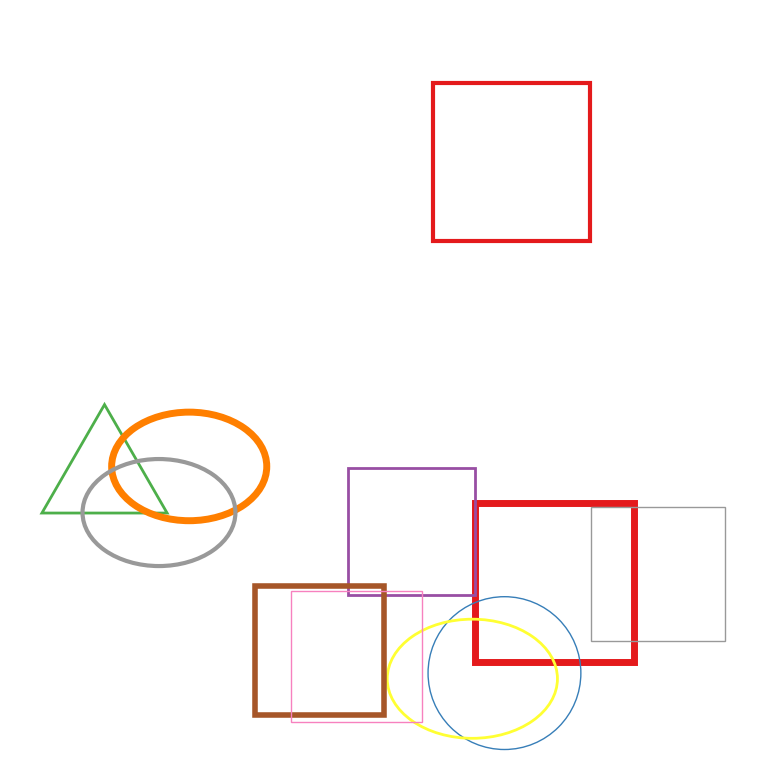[{"shape": "square", "thickness": 1.5, "radius": 0.51, "center": [0.664, 0.789]}, {"shape": "square", "thickness": 2.5, "radius": 0.52, "center": [0.72, 0.243]}, {"shape": "circle", "thickness": 0.5, "radius": 0.5, "center": [0.655, 0.126]}, {"shape": "triangle", "thickness": 1, "radius": 0.47, "center": [0.136, 0.381]}, {"shape": "square", "thickness": 1, "radius": 0.41, "center": [0.535, 0.31]}, {"shape": "oval", "thickness": 2.5, "radius": 0.5, "center": [0.246, 0.394]}, {"shape": "oval", "thickness": 1, "radius": 0.55, "center": [0.613, 0.119]}, {"shape": "square", "thickness": 2, "radius": 0.42, "center": [0.415, 0.155]}, {"shape": "square", "thickness": 0.5, "radius": 0.42, "center": [0.463, 0.147]}, {"shape": "square", "thickness": 0.5, "radius": 0.43, "center": [0.855, 0.255]}, {"shape": "oval", "thickness": 1.5, "radius": 0.5, "center": [0.206, 0.334]}]